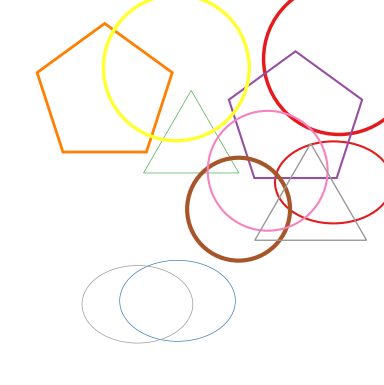[{"shape": "circle", "thickness": 2.5, "radius": 0.98, "center": [0.881, 0.847]}, {"shape": "oval", "thickness": 1.5, "radius": 0.76, "center": [0.866, 0.526]}, {"shape": "oval", "thickness": 0.5, "radius": 0.75, "center": [0.461, 0.219]}, {"shape": "triangle", "thickness": 0.5, "radius": 0.71, "center": [0.497, 0.622]}, {"shape": "pentagon", "thickness": 1.5, "radius": 0.91, "center": [0.768, 0.685]}, {"shape": "pentagon", "thickness": 2, "radius": 0.92, "center": [0.272, 0.754]}, {"shape": "circle", "thickness": 2.5, "radius": 0.95, "center": [0.458, 0.824]}, {"shape": "circle", "thickness": 3, "radius": 0.67, "center": [0.62, 0.457]}, {"shape": "circle", "thickness": 1.5, "radius": 0.78, "center": [0.695, 0.556]}, {"shape": "oval", "thickness": 0.5, "radius": 0.72, "center": [0.357, 0.21]}, {"shape": "triangle", "thickness": 1, "radius": 0.84, "center": [0.807, 0.46]}]